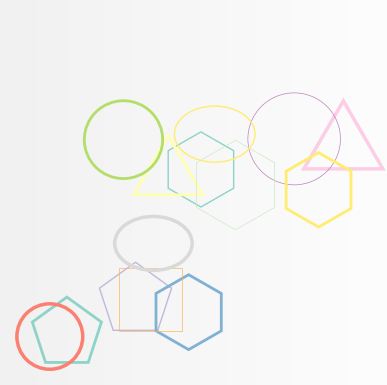[{"shape": "pentagon", "thickness": 2, "radius": 0.47, "center": [0.173, 0.134]}, {"shape": "hexagon", "thickness": 1, "radius": 0.49, "center": [0.519, 0.56]}, {"shape": "triangle", "thickness": 2, "radius": 0.51, "center": [0.434, 0.545]}, {"shape": "pentagon", "thickness": 1, "radius": 0.49, "center": [0.35, 0.221]}, {"shape": "circle", "thickness": 2.5, "radius": 0.42, "center": [0.129, 0.126]}, {"shape": "hexagon", "thickness": 2, "radius": 0.49, "center": [0.487, 0.189]}, {"shape": "square", "thickness": 0.5, "radius": 0.41, "center": [0.388, 0.222]}, {"shape": "circle", "thickness": 2, "radius": 0.51, "center": [0.319, 0.637]}, {"shape": "triangle", "thickness": 2.5, "radius": 0.59, "center": [0.886, 0.62]}, {"shape": "oval", "thickness": 2.5, "radius": 0.5, "center": [0.396, 0.368]}, {"shape": "circle", "thickness": 0.5, "radius": 0.6, "center": [0.759, 0.639]}, {"shape": "hexagon", "thickness": 0.5, "radius": 0.58, "center": [0.608, 0.519]}, {"shape": "oval", "thickness": 1, "radius": 0.52, "center": [0.554, 0.652]}, {"shape": "hexagon", "thickness": 2, "radius": 0.48, "center": [0.822, 0.507]}]